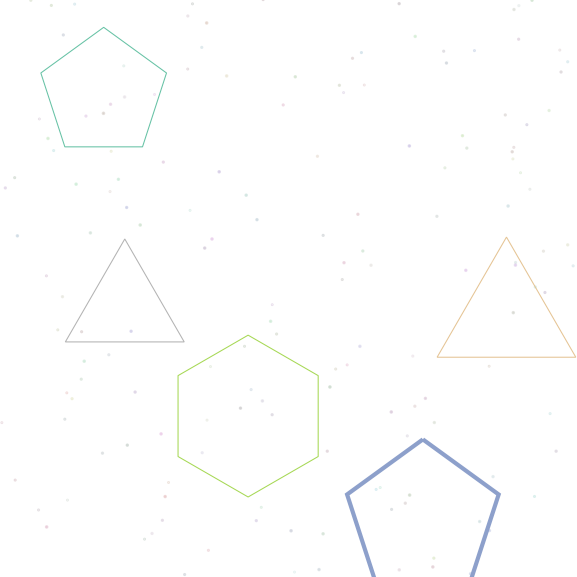[{"shape": "pentagon", "thickness": 0.5, "radius": 0.57, "center": [0.18, 0.837]}, {"shape": "pentagon", "thickness": 2, "radius": 0.69, "center": [0.732, 0.1]}, {"shape": "hexagon", "thickness": 0.5, "radius": 0.7, "center": [0.43, 0.279]}, {"shape": "triangle", "thickness": 0.5, "radius": 0.69, "center": [0.877, 0.45]}, {"shape": "triangle", "thickness": 0.5, "radius": 0.59, "center": [0.216, 0.466]}]